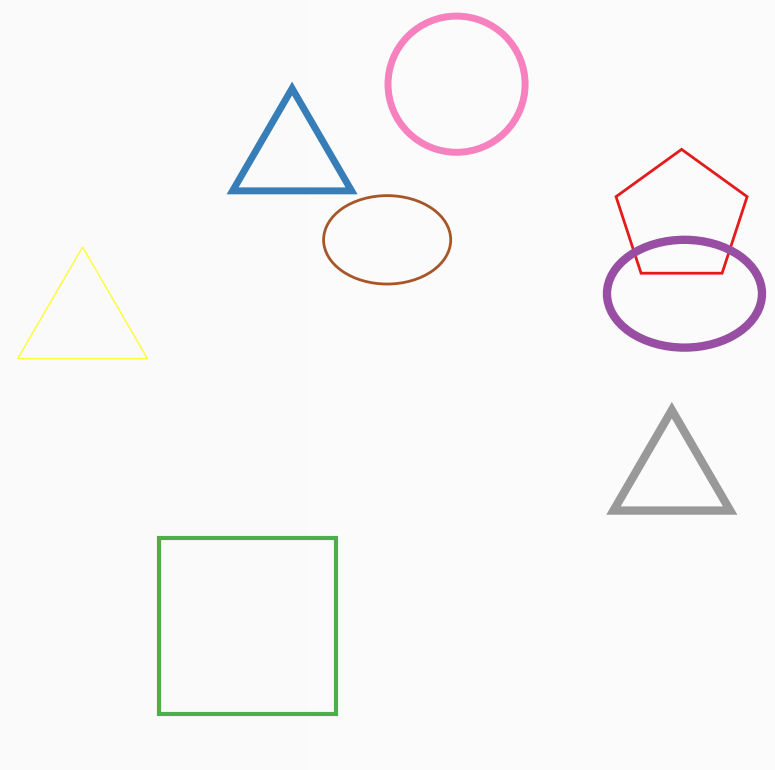[{"shape": "pentagon", "thickness": 1, "radius": 0.44, "center": [0.879, 0.717]}, {"shape": "triangle", "thickness": 2.5, "radius": 0.44, "center": [0.377, 0.796]}, {"shape": "square", "thickness": 1.5, "radius": 0.57, "center": [0.319, 0.187]}, {"shape": "oval", "thickness": 3, "radius": 0.5, "center": [0.883, 0.619]}, {"shape": "triangle", "thickness": 0.5, "radius": 0.48, "center": [0.107, 0.583]}, {"shape": "oval", "thickness": 1, "radius": 0.41, "center": [0.5, 0.689]}, {"shape": "circle", "thickness": 2.5, "radius": 0.44, "center": [0.589, 0.891]}, {"shape": "triangle", "thickness": 3, "radius": 0.43, "center": [0.867, 0.38]}]